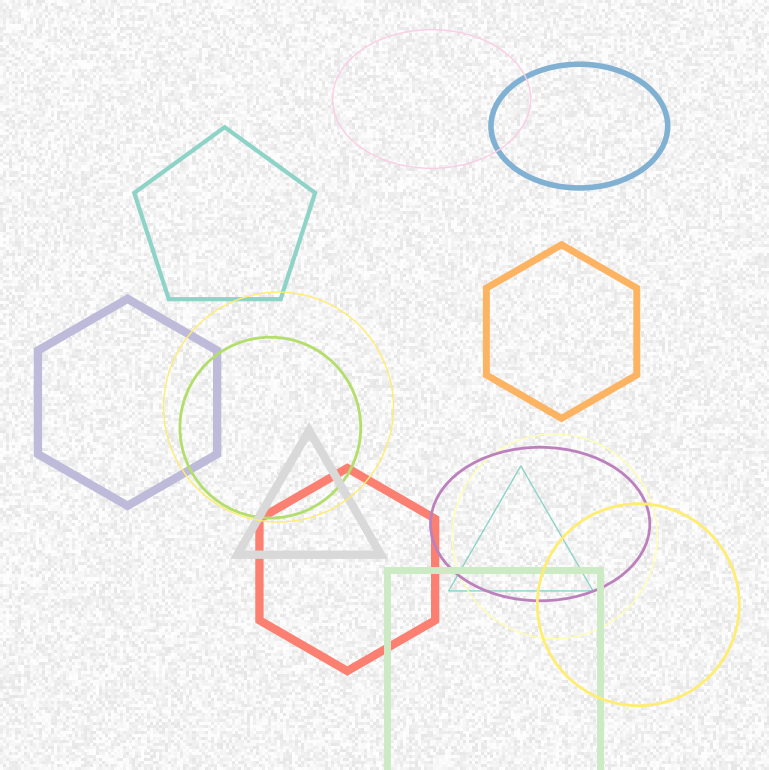[{"shape": "triangle", "thickness": 0.5, "radius": 0.54, "center": [0.676, 0.287]}, {"shape": "pentagon", "thickness": 1.5, "radius": 0.62, "center": [0.292, 0.711]}, {"shape": "circle", "thickness": 0.5, "radius": 0.67, "center": [0.72, 0.303]}, {"shape": "hexagon", "thickness": 3, "radius": 0.67, "center": [0.166, 0.478]}, {"shape": "hexagon", "thickness": 3, "radius": 0.66, "center": [0.451, 0.26]}, {"shape": "oval", "thickness": 2, "radius": 0.57, "center": [0.752, 0.836]}, {"shape": "hexagon", "thickness": 2.5, "radius": 0.56, "center": [0.729, 0.569]}, {"shape": "circle", "thickness": 1, "radius": 0.59, "center": [0.351, 0.445]}, {"shape": "oval", "thickness": 0.5, "radius": 0.64, "center": [0.561, 0.871]}, {"shape": "triangle", "thickness": 3, "radius": 0.54, "center": [0.401, 0.333]}, {"shape": "oval", "thickness": 1, "radius": 0.71, "center": [0.702, 0.319]}, {"shape": "square", "thickness": 2.5, "radius": 0.69, "center": [0.641, 0.121]}, {"shape": "circle", "thickness": 0.5, "radius": 0.75, "center": [0.362, 0.471]}, {"shape": "circle", "thickness": 1, "radius": 0.66, "center": [0.829, 0.215]}]